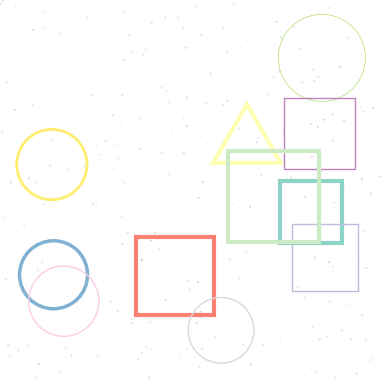[{"shape": "square", "thickness": 3, "radius": 0.41, "center": [0.807, 0.45]}, {"shape": "triangle", "thickness": 3, "radius": 0.51, "center": [0.641, 0.628]}, {"shape": "square", "thickness": 1, "radius": 0.43, "center": [0.844, 0.331]}, {"shape": "square", "thickness": 3, "radius": 0.51, "center": [0.454, 0.283]}, {"shape": "circle", "thickness": 2.5, "radius": 0.44, "center": [0.139, 0.286]}, {"shape": "circle", "thickness": 0.5, "radius": 0.57, "center": [0.836, 0.85]}, {"shape": "circle", "thickness": 1, "radius": 0.46, "center": [0.166, 0.218]}, {"shape": "circle", "thickness": 1, "radius": 0.43, "center": [0.574, 0.142]}, {"shape": "square", "thickness": 1, "radius": 0.46, "center": [0.83, 0.652]}, {"shape": "square", "thickness": 3, "radius": 0.59, "center": [0.71, 0.489]}, {"shape": "circle", "thickness": 2, "radius": 0.46, "center": [0.135, 0.573]}]